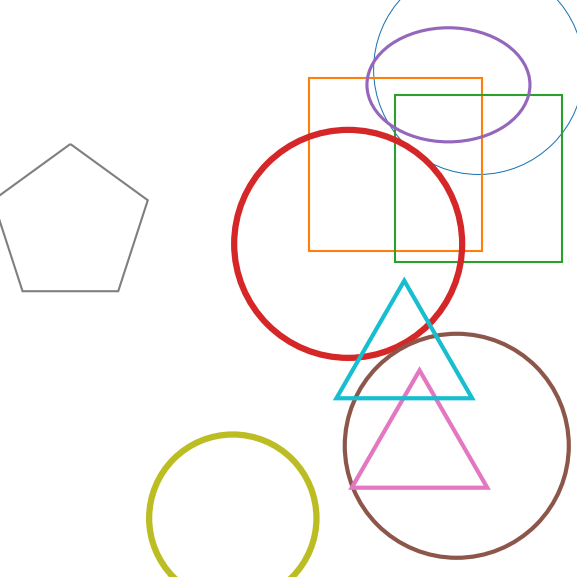[{"shape": "circle", "thickness": 0.5, "radius": 0.91, "center": [0.829, 0.879]}, {"shape": "square", "thickness": 1, "radius": 0.75, "center": [0.685, 0.715]}, {"shape": "square", "thickness": 1, "radius": 0.72, "center": [0.828, 0.69]}, {"shape": "circle", "thickness": 3, "radius": 0.99, "center": [0.603, 0.577]}, {"shape": "oval", "thickness": 1.5, "radius": 0.71, "center": [0.777, 0.852]}, {"shape": "circle", "thickness": 2, "radius": 0.97, "center": [0.791, 0.227]}, {"shape": "triangle", "thickness": 2, "radius": 0.68, "center": [0.726, 0.222]}, {"shape": "pentagon", "thickness": 1, "radius": 0.7, "center": [0.122, 0.609]}, {"shape": "circle", "thickness": 3, "radius": 0.72, "center": [0.403, 0.102]}, {"shape": "triangle", "thickness": 2, "radius": 0.68, "center": [0.7, 0.377]}]